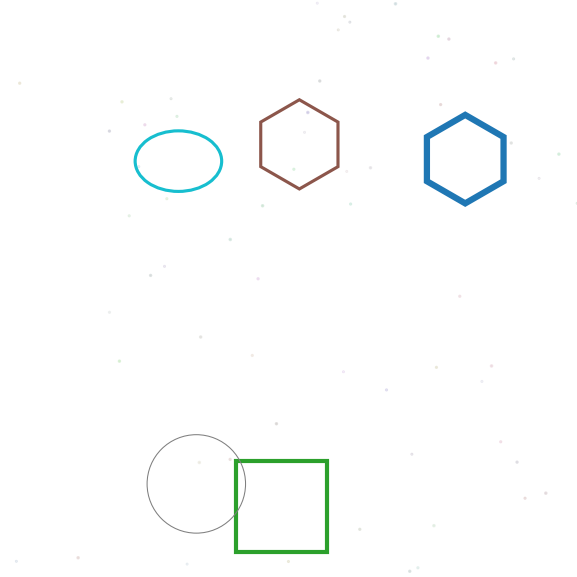[{"shape": "hexagon", "thickness": 3, "radius": 0.38, "center": [0.806, 0.724]}, {"shape": "square", "thickness": 2, "radius": 0.4, "center": [0.487, 0.122]}, {"shape": "hexagon", "thickness": 1.5, "radius": 0.39, "center": [0.518, 0.749]}, {"shape": "circle", "thickness": 0.5, "radius": 0.43, "center": [0.34, 0.161]}, {"shape": "oval", "thickness": 1.5, "radius": 0.37, "center": [0.309, 0.72]}]